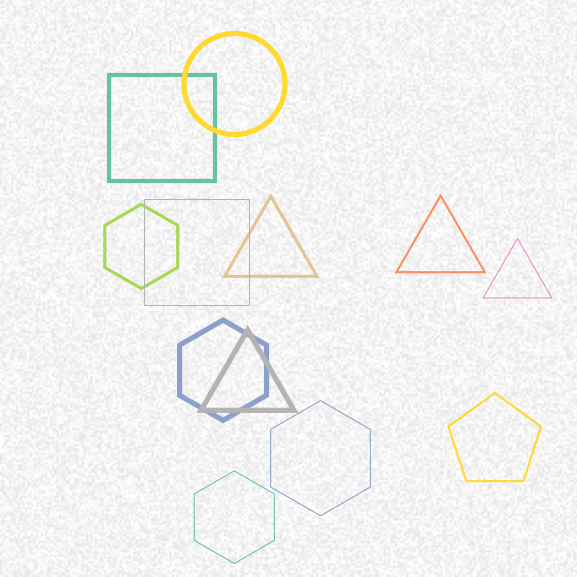[{"shape": "hexagon", "thickness": 0.5, "radius": 0.4, "center": [0.406, 0.104]}, {"shape": "square", "thickness": 2, "radius": 0.46, "center": [0.281, 0.778]}, {"shape": "triangle", "thickness": 1, "radius": 0.44, "center": [0.763, 0.572]}, {"shape": "hexagon", "thickness": 2.5, "radius": 0.43, "center": [0.386, 0.358]}, {"shape": "hexagon", "thickness": 0.5, "radius": 0.5, "center": [0.555, 0.206]}, {"shape": "triangle", "thickness": 0.5, "radius": 0.34, "center": [0.896, 0.518]}, {"shape": "hexagon", "thickness": 1.5, "radius": 0.36, "center": [0.245, 0.572]}, {"shape": "pentagon", "thickness": 1, "radius": 0.42, "center": [0.857, 0.234]}, {"shape": "circle", "thickness": 2.5, "radius": 0.44, "center": [0.406, 0.854]}, {"shape": "triangle", "thickness": 1.5, "radius": 0.46, "center": [0.469, 0.567]}, {"shape": "square", "thickness": 0.5, "radius": 0.46, "center": [0.34, 0.563]}, {"shape": "triangle", "thickness": 2.5, "radius": 0.46, "center": [0.429, 0.335]}]